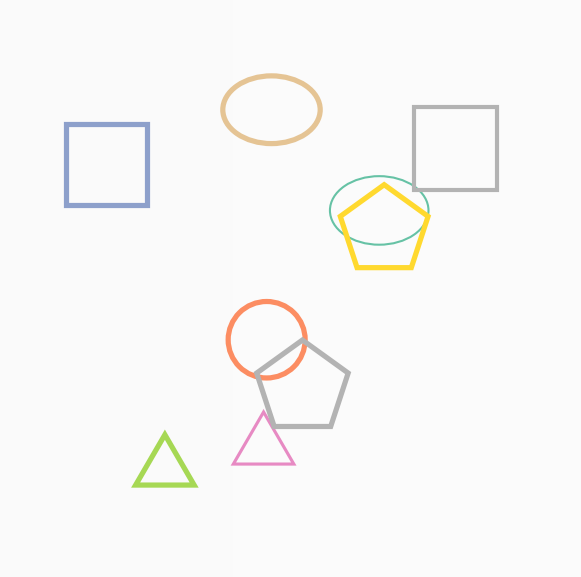[{"shape": "oval", "thickness": 1, "radius": 0.42, "center": [0.652, 0.635]}, {"shape": "circle", "thickness": 2.5, "radius": 0.33, "center": [0.459, 0.411]}, {"shape": "square", "thickness": 2.5, "radius": 0.35, "center": [0.184, 0.715]}, {"shape": "triangle", "thickness": 1.5, "radius": 0.3, "center": [0.453, 0.226]}, {"shape": "triangle", "thickness": 2.5, "radius": 0.29, "center": [0.284, 0.188]}, {"shape": "pentagon", "thickness": 2.5, "radius": 0.4, "center": [0.661, 0.6]}, {"shape": "oval", "thickness": 2.5, "radius": 0.42, "center": [0.467, 0.809]}, {"shape": "pentagon", "thickness": 2.5, "radius": 0.41, "center": [0.52, 0.328]}, {"shape": "square", "thickness": 2, "radius": 0.36, "center": [0.783, 0.741]}]